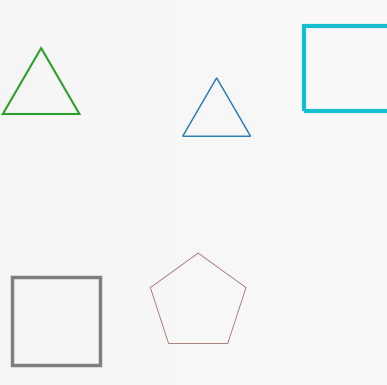[{"shape": "triangle", "thickness": 1, "radius": 0.51, "center": [0.559, 0.697]}, {"shape": "triangle", "thickness": 1.5, "radius": 0.57, "center": [0.106, 0.761]}, {"shape": "pentagon", "thickness": 0.5, "radius": 0.65, "center": [0.511, 0.213]}, {"shape": "square", "thickness": 2.5, "radius": 0.57, "center": [0.144, 0.167]}, {"shape": "square", "thickness": 3, "radius": 0.56, "center": [0.895, 0.822]}]